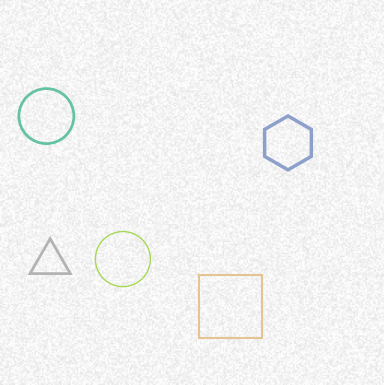[{"shape": "circle", "thickness": 2, "radius": 0.36, "center": [0.12, 0.698]}, {"shape": "hexagon", "thickness": 2.5, "radius": 0.35, "center": [0.748, 0.629]}, {"shape": "circle", "thickness": 1, "radius": 0.36, "center": [0.319, 0.327]}, {"shape": "square", "thickness": 1.5, "radius": 0.41, "center": [0.599, 0.205]}, {"shape": "triangle", "thickness": 2, "radius": 0.3, "center": [0.13, 0.32]}]